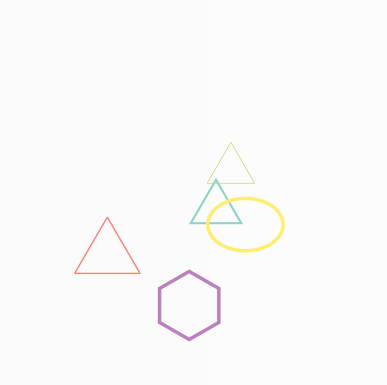[{"shape": "triangle", "thickness": 1.5, "radius": 0.38, "center": [0.558, 0.458]}, {"shape": "triangle", "thickness": 1, "radius": 0.49, "center": [0.277, 0.339]}, {"shape": "triangle", "thickness": 0.5, "radius": 0.35, "center": [0.596, 0.559]}, {"shape": "hexagon", "thickness": 2.5, "radius": 0.44, "center": [0.488, 0.207]}, {"shape": "oval", "thickness": 2.5, "radius": 0.49, "center": [0.633, 0.417]}]